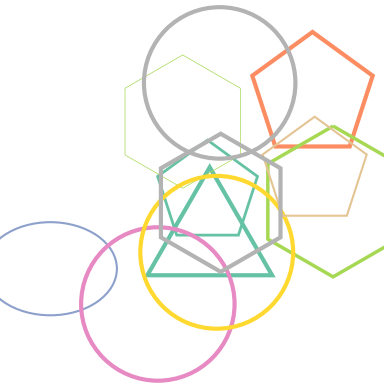[{"shape": "triangle", "thickness": 3, "radius": 0.94, "center": [0.545, 0.379]}, {"shape": "pentagon", "thickness": 2, "radius": 0.68, "center": [0.539, 0.5]}, {"shape": "pentagon", "thickness": 3, "radius": 0.82, "center": [0.812, 0.753]}, {"shape": "oval", "thickness": 1.5, "radius": 0.86, "center": [0.131, 0.302]}, {"shape": "circle", "thickness": 3, "radius": 1.0, "center": [0.41, 0.21]}, {"shape": "hexagon", "thickness": 2.5, "radius": 0.98, "center": [0.865, 0.477]}, {"shape": "hexagon", "thickness": 0.5, "radius": 0.87, "center": [0.475, 0.684]}, {"shape": "circle", "thickness": 3, "radius": 0.99, "center": [0.563, 0.345]}, {"shape": "pentagon", "thickness": 1.5, "radius": 0.71, "center": [0.817, 0.555]}, {"shape": "circle", "thickness": 3, "radius": 0.98, "center": [0.571, 0.785]}, {"shape": "hexagon", "thickness": 3, "radius": 0.9, "center": [0.573, 0.473]}]